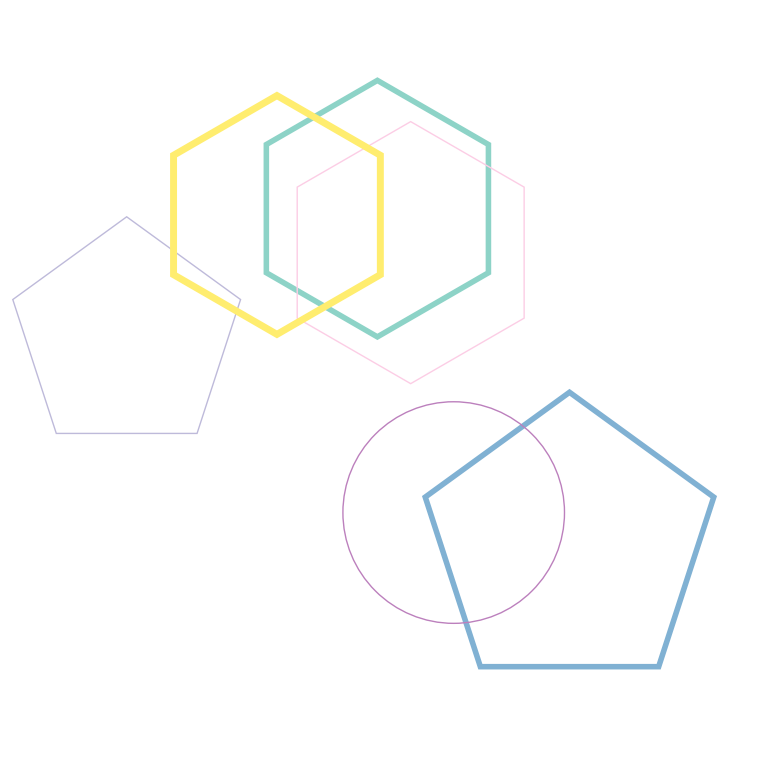[{"shape": "hexagon", "thickness": 2, "radius": 0.83, "center": [0.49, 0.729]}, {"shape": "pentagon", "thickness": 0.5, "radius": 0.78, "center": [0.165, 0.563]}, {"shape": "pentagon", "thickness": 2, "radius": 0.98, "center": [0.74, 0.294]}, {"shape": "hexagon", "thickness": 0.5, "radius": 0.85, "center": [0.533, 0.672]}, {"shape": "circle", "thickness": 0.5, "radius": 0.72, "center": [0.589, 0.334]}, {"shape": "hexagon", "thickness": 2.5, "radius": 0.78, "center": [0.36, 0.721]}]